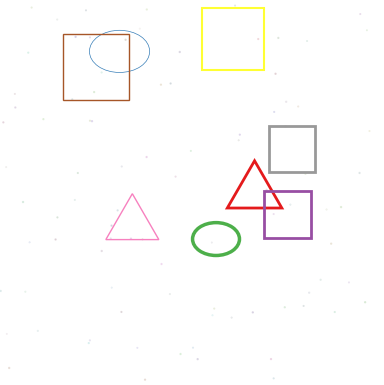[{"shape": "triangle", "thickness": 2, "radius": 0.41, "center": [0.661, 0.501]}, {"shape": "oval", "thickness": 0.5, "radius": 0.39, "center": [0.311, 0.867]}, {"shape": "oval", "thickness": 2.5, "radius": 0.3, "center": [0.561, 0.379]}, {"shape": "square", "thickness": 2, "radius": 0.31, "center": [0.746, 0.442]}, {"shape": "square", "thickness": 1.5, "radius": 0.4, "center": [0.605, 0.899]}, {"shape": "square", "thickness": 1, "radius": 0.43, "center": [0.249, 0.825]}, {"shape": "triangle", "thickness": 1, "radius": 0.4, "center": [0.344, 0.417]}, {"shape": "square", "thickness": 2, "radius": 0.3, "center": [0.758, 0.612]}]